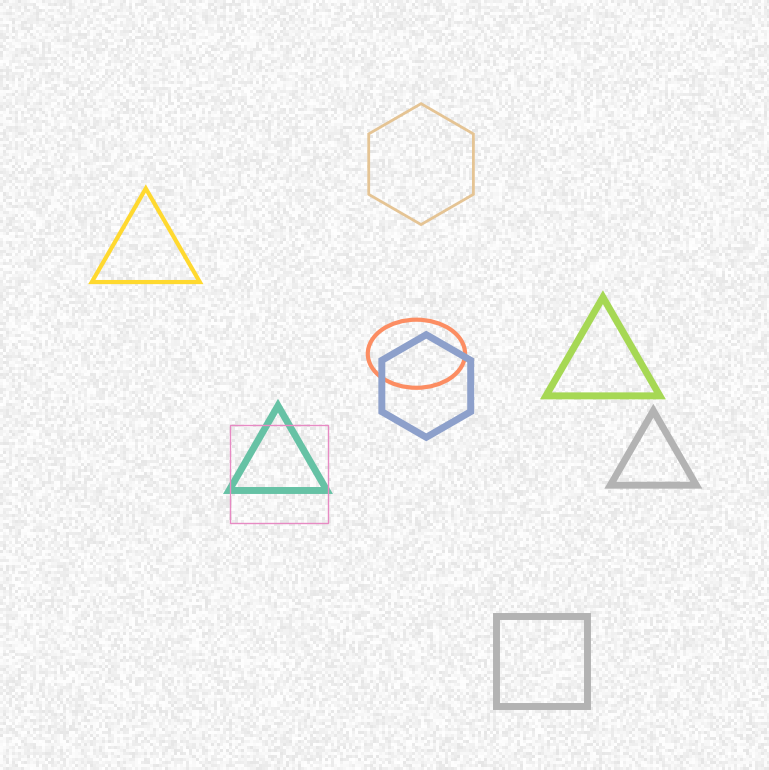[{"shape": "triangle", "thickness": 2.5, "radius": 0.37, "center": [0.361, 0.4]}, {"shape": "oval", "thickness": 1.5, "radius": 0.32, "center": [0.541, 0.541]}, {"shape": "hexagon", "thickness": 2.5, "radius": 0.33, "center": [0.554, 0.499]}, {"shape": "square", "thickness": 0.5, "radius": 0.32, "center": [0.362, 0.385]}, {"shape": "triangle", "thickness": 2.5, "radius": 0.43, "center": [0.783, 0.529]}, {"shape": "triangle", "thickness": 1.5, "radius": 0.4, "center": [0.189, 0.674]}, {"shape": "hexagon", "thickness": 1, "radius": 0.39, "center": [0.547, 0.787]}, {"shape": "square", "thickness": 2.5, "radius": 0.29, "center": [0.703, 0.142]}, {"shape": "triangle", "thickness": 2.5, "radius": 0.32, "center": [0.849, 0.402]}]